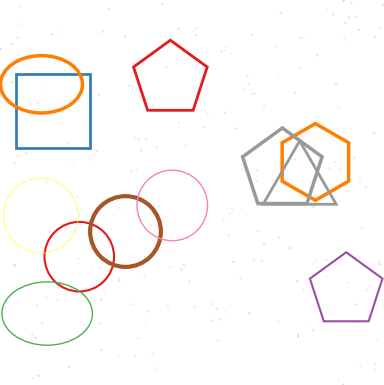[{"shape": "circle", "thickness": 1.5, "radius": 0.45, "center": [0.206, 0.333]}, {"shape": "pentagon", "thickness": 2, "radius": 0.5, "center": [0.443, 0.795]}, {"shape": "square", "thickness": 2, "radius": 0.48, "center": [0.137, 0.712]}, {"shape": "oval", "thickness": 1, "radius": 0.59, "center": [0.123, 0.186]}, {"shape": "pentagon", "thickness": 1.5, "radius": 0.5, "center": [0.899, 0.246]}, {"shape": "hexagon", "thickness": 2.5, "radius": 0.5, "center": [0.819, 0.579]}, {"shape": "oval", "thickness": 2.5, "radius": 0.53, "center": [0.108, 0.781]}, {"shape": "circle", "thickness": 0.5, "radius": 0.48, "center": [0.106, 0.44]}, {"shape": "circle", "thickness": 3, "radius": 0.46, "center": [0.326, 0.399]}, {"shape": "circle", "thickness": 1, "radius": 0.46, "center": [0.447, 0.466]}, {"shape": "pentagon", "thickness": 2.5, "radius": 0.54, "center": [0.733, 0.559]}, {"shape": "triangle", "thickness": 2, "radius": 0.55, "center": [0.778, 0.524]}]